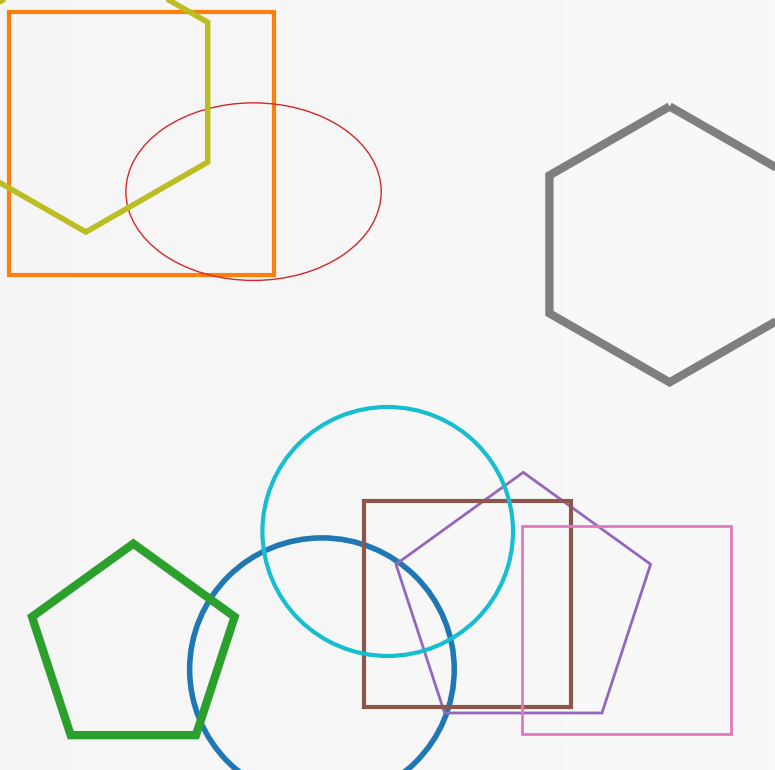[{"shape": "circle", "thickness": 2, "radius": 0.85, "center": [0.415, 0.131]}, {"shape": "square", "thickness": 1.5, "radius": 0.85, "center": [0.182, 0.814]}, {"shape": "pentagon", "thickness": 3, "radius": 0.69, "center": [0.172, 0.156]}, {"shape": "oval", "thickness": 0.5, "radius": 0.82, "center": [0.327, 0.751]}, {"shape": "pentagon", "thickness": 1, "radius": 0.86, "center": [0.675, 0.214]}, {"shape": "square", "thickness": 1.5, "radius": 0.67, "center": [0.603, 0.216]}, {"shape": "square", "thickness": 1, "radius": 0.67, "center": [0.809, 0.181]}, {"shape": "hexagon", "thickness": 3, "radius": 0.9, "center": [0.864, 0.683]}, {"shape": "hexagon", "thickness": 2, "radius": 0.91, "center": [0.111, 0.88]}, {"shape": "circle", "thickness": 1.5, "radius": 0.81, "center": [0.5, 0.31]}]